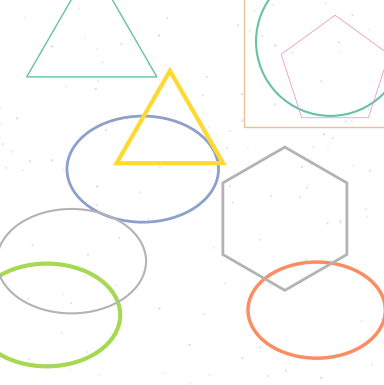[{"shape": "circle", "thickness": 1.5, "radius": 0.97, "center": [0.858, 0.892]}, {"shape": "triangle", "thickness": 1, "radius": 0.98, "center": [0.238, 0.898]}, {"shape": "oval", "thickness": 2.5, "radius": 0.89, "center": [0.822, 0.195]}, {"shape": "oval", "thickness": 2, "radius": 0.98, "center": [0.371, 0.561]}, {"shape": "pentagon", "thickness": 0.5, "radius": 0.74, "center": [0.87, 0.813]}, {"shape": "oval", "thickness": 3, "radius": 0.95, "center": [0.122, 0.182]}, {"shape": "triangle", "thickness": 3, "radius": 0.8, "center": [0.441, 0.656]}, {"shape": "square", "thickness": 1, "radius": 0.95, "center": [0.823, 0.859]}, {"shape": "hexagon", "thickness": 2, "radius": 0.93, "center": [0.74, 0.432]}, {"shape": "oval", "thickness": 1.5, "radius": 0.97, "center": [0.186, 0.322]}]